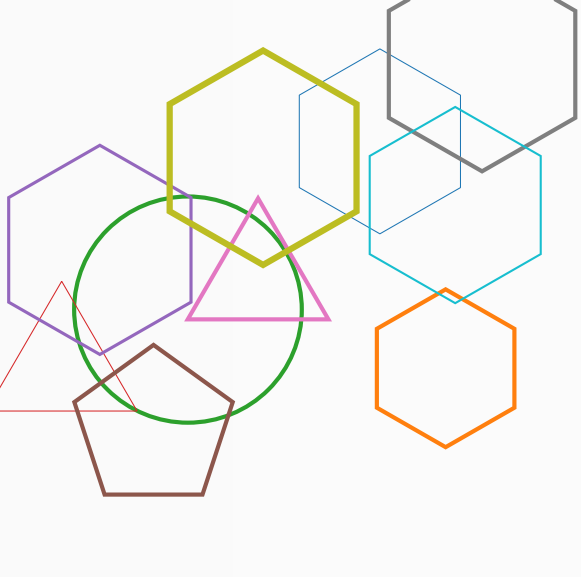[{"shape": "hexagon", "thickness": 0.5, "radius": 0.8, "center": [0.654, 0.754]}, {"shape": "hexagon", "thickness": 2, "radius": 0.68, "center": [0.767, 0.361]}, {"shape": "circle", "thickness": 2, "radius": 0.98, "center": [0.323, 0.463]}, {"shape": "triangle", "thickness": 0.5, "radius": 0.75, "center": [0.106, 0.362]}, {"shape": "hexagon", "thickness": 1.5, "radius": 0.91, "center": [0.172, 0.566]}, {"shape": "pentagon", "thickness": 2, "radius": 0.72, "center": [0.264, 0.259]}, {"shape": "triangle", "thickness": 2, "radius": 0.7, "center": [0.444, 0.516]}, {"shape": "hexagon", "thickness": 2, "radius": 0.93, "center": [0.829, 0.888]}, {"shape": "hexagon", "thickness": 3, "radius": 0.93, "center": [0.453, 0.726]}, {"shape": "hexagon", "thickness": 1, "radius": 0.85, "center": [0.783, 0.644]}]